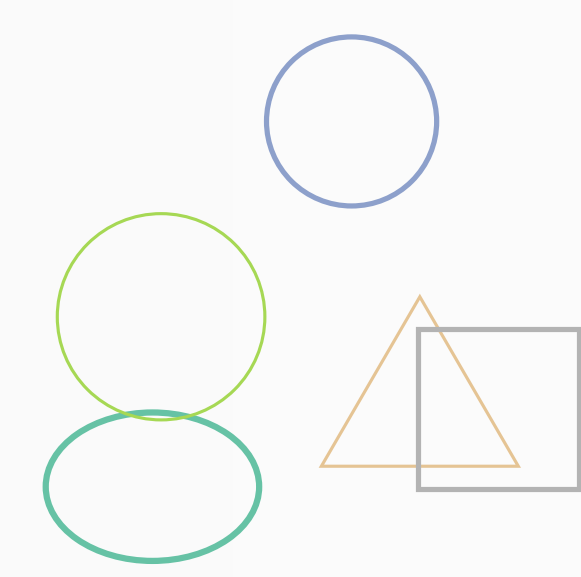[{"shape": "oval", "thickness": 3, "radius": 0.92, "center": [0.262, 0.156]}, {"shape": "circle", "thickness": 2.5, "radius": 0.73, "center": [0.605, 0.789]}, {"shape": "circle", "thickness": 1.5, "radius": 0.89, "center": [0.277, 0.451]}, {"shape": "triangle", "thickness": 1.5, "radius": 0.98, "center": [0.722, 0.29]}, {"shape": "square", "thickness": 2.5, "radius": 0.69, "center": [0.857, 0.291]}]